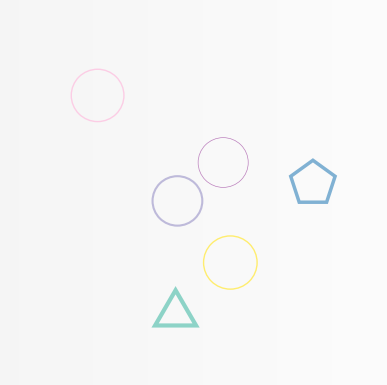[{"shape": "triangle", "thickness": 3, "radius": 0.31, "center": [0.453, 0.185]}, {"shape": "circle", "thickness": 1.5, "radius": 0.32, "center": [0.458, 0.478]}, {"shape": "pentagon", "thickness": 2.5, "radius": 0.3, "center": [0.808, 0.523]}, {"shape": "circle", "thickness": 1, "radius": 0.34, "center": [0.252, 0.752]}, {"shape": "circle", "thickness": 0.5, "radius": 0.32, "center": [0.576, 0.578]}, {"shape": "circle", "thickness": 1, "radius": 0.35, "center": [0.594, 0.318]}]